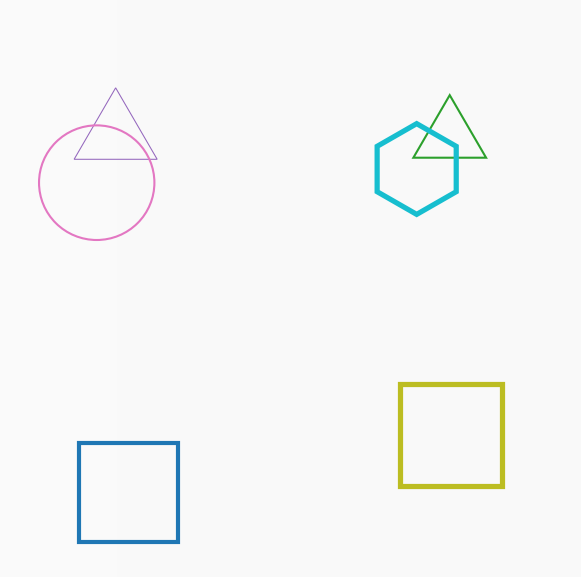[{"shape": "square", "thickness": 2, "radius": 0.43, "center": [0.221, 0.146]}, {"shape": "triangle", "thickness": 1, "radius": 0.36, "center": [0.774, 0.762]}, {"shape": "triangle", "thickness": 0.5, "radius": 0.41, "center": [0.199, 0.765]}, {"shape": "circle", "thickness": 1, "radius": 0.5, "center": [0.166, 0.683]}, {"shape": "square", "thickness": 2.5, "radius": 0.44, "center": [0.776, 0.246]}, {"shape": "hexagon", "thickness": 2.5, "radius": 0.39, "center": [0.717, 0.706]}]